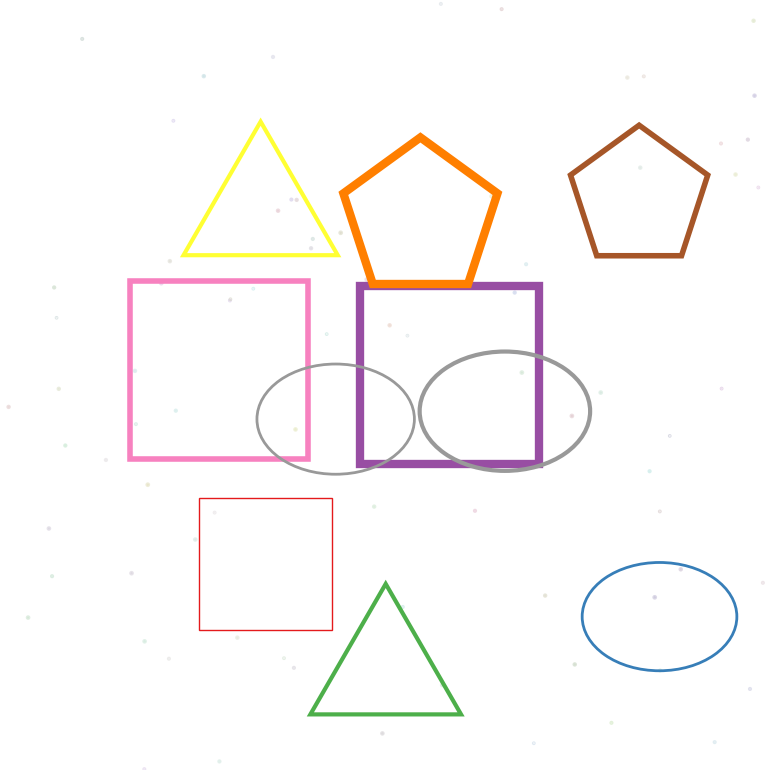[{"shape": "square", "thickness": 0.5, "radius": 0.43, "center": [0.345, 0.268]}, {"shape": "oval", "thickness": 1, "radius": 0.5, "center": [0.857, 0.199]}, {"shape": "triangle", "thickness": 1.5, "radius": 0.56, "center": [0.501, 0.129]}, {"shape": "square", "thickness": 3, "radius": 0.58, "center": [0.584, 0.513]}, {"shape": "pentagon", "thickness": 3, "radius": 0.53, "center": [0.546, 0.716]}, {"shape": "triangle", "thickness": 1.5, "radius": 0.58, "center": [0.338, 0.726]}, {"shape": "pentagon", "thickness": 2, "radius": 0.47, "center": [0.83, 0.744]}, {"shape": "square", "thickness": 2, "radius": 0.58, "center": [0.284, 0.519]}, {"shape": "oval", "thickness": 1.5, "radius": 0.55, "center": [0.656, 0.466]}, {"shape": "oval", "thickness": 1, "radius": 0.51, "center": [0.436, 0.456]}]